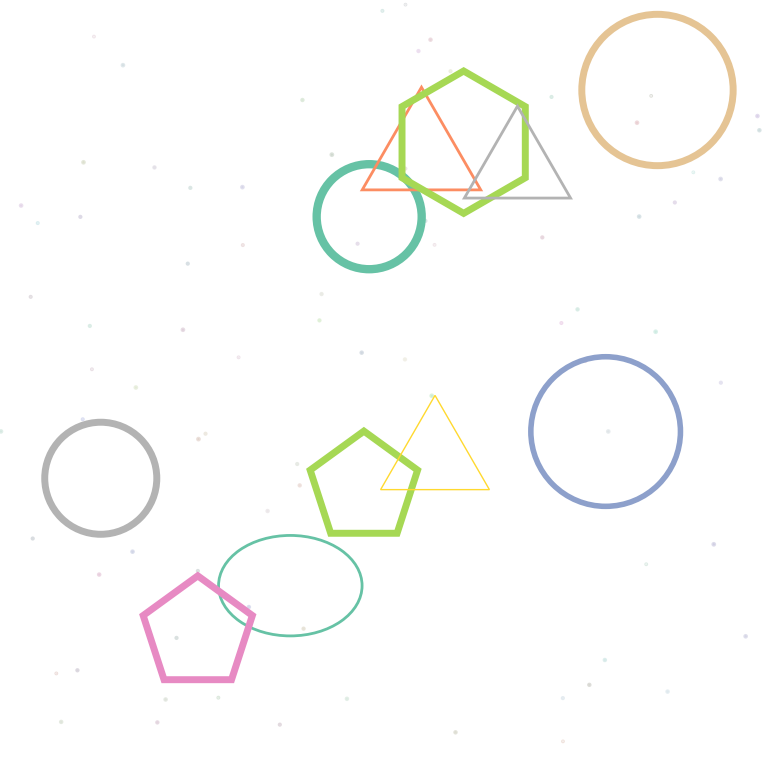[{"shape": "circle", "thickness": 3, "radius": 0.34, "center": [0.479, 0.719]}, {"shape": "oval", "thickness": 1, "radius": 0.47, "center": [0.377, 0.239]}, {"shape": "triangle", "thickness": 1, "radius": 0.44, "center": [0.547, 0.798]}, {"shape": "circle", "thickness": 2, "radius": 0.49, "center": [0.787, 0.44]}, {"shape": "pentagon", "thickness": 2.5, "radius": 0.37, "center": [0.257, 0.178]}, {"shape": "pentagon", "thickness": 2.5, "radius": 0.37, "center": [0.473, 0.367]}, {"shape": "hexagon", "thickness": 2.5, "radius": 0.46, "center": [0.602, 0.815]}, {"shape": "triangle", "thickness": 0.5, "radius": 0.41, "center": [0.565, 0.405]}, {"shape": "circle", "thickness": 2.5, "radius": 0.49, "center": [0.854, 0.883]}, {"shape": "circle", "thickness": 2.5, "radius": 0.36, "center": [0.131, 0.379]}, {"shape": "triangle", "thickness": 1, "radius": 0.4, "center": [0.672, 0.783]}]